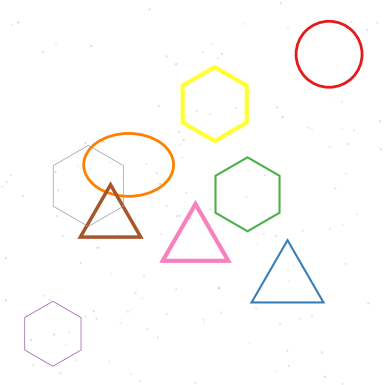[{"shape": "circle", "thickness": 2, "radius": 0.43, "center": [0.855, 0.859]}, {"shape": "triangle", "thickness": 1.5, "radius": 0.54, "center": [0.747, 0.268]}, {"shape": "hexagon", "thickness": 1.5, "radius": 0.48, "center": [0.643, 0.495]}, {"shape": "hexagon", "thickness": 0.5, "radius": 0.42, "center": [0.137, 0.133]}, {"shape": "oval", "thickness": 2, "radius": 0.58, "center": [0.334, 0.572]}, {"shape": "hexagon", "thickness": 3, "radius": 0.48, "center": [0.558, 0.73]}, {"shape": "triangle", "thickness": 2.5, "radius": 0.45, "center": [0.287, 0.43]}, {"shape": "triangle", "thickness": 3, "radius": 0.49, "center": [0.508, 0.372]}, {"shape": "hexagon", "thickness": 0.5, "radius": 0.53, "center": [0.229, 0.517]}]